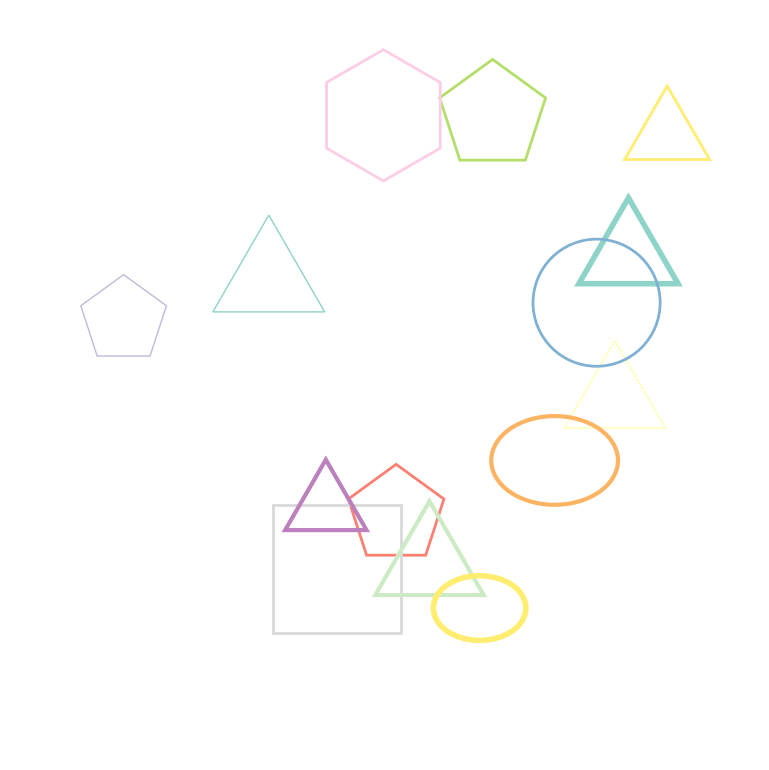[{"shape": "triangle", "thickness": 0.5, "radius": 0.42, "center": [0.349, 0.637]}, {"shape": "triangle", "thickness": 2, "radius": 0.37, "center": [0.816, 0.669]}, {"shape": "triangle", "thickness": 0.5, "radius": 0.38, "center": [0.798, 0.482]}, {"shape": "pentagon", "thickness": 0.5, "radius": 0.29, "center": [0.161, 0.585]}, {"shape": "pentagon", "thickness": 1, "radius": 0.33, "center": [0.514, 0.332]}, {"shape": "circle", "thickness": 1, "radius": 0.41, "center": [0.775, 0.607]}, {"shape": "oval", "thickness": 1.5, "radius": 0.41, "center": [0.72, 0.402]}, {"shape": "pentagon", "thickness": 1, "radius": 0.36, "center": [0.64, 0.851]}, {"shape": "hexagon", "thickness": 1, "radius": 0.43, "center": [0.498, 0.85]}, {"shape": "square", "thickness": 1, "radius": 0.41, "center": [0.437, 0.261]}, {"shape": "triangle", "thickness": 1.5, "radius": 0.31, "center": [0.423, 0.342]}, {"shape": "triangle", "thickness": 1.5, "radius": 0.41, "center": [0.558, 0.268]}, {"shape": "oval", "thickness": 2, "radius": 0.3, "center": [0.623, 0.21]}, {"shape": "triangle", "thickness": 1, "radius": 0.32, "center": [0.866, 0.825]}]